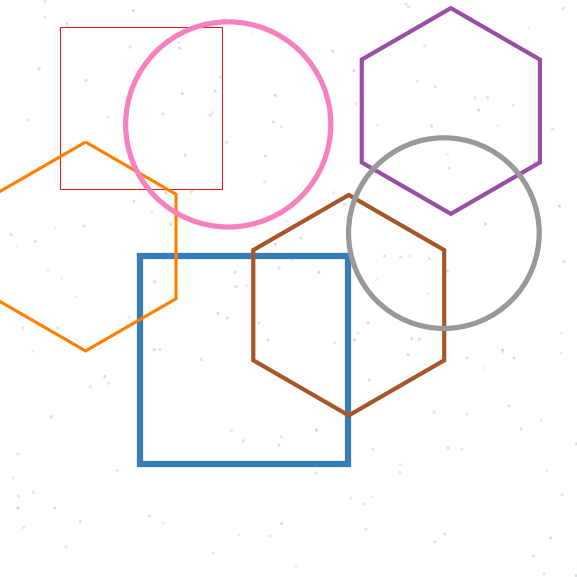[{"shape": "square", "thickness": 0.5, "radius": 0.7, "center": [0.244, 0.813]}, {"shape": "square", "thickness": 3, "radius": 0.9, "center": [0.422, 0.375]}, {"shape": "hexagon", "thickness": 2, "radius": 0.89, "center": [0.781, 0.807]}, {"shape": "hexagon", "thickness": 1.5, "radius": 0.9, "center": [0.148, 0.572]}, {"shape": "hexagon", "thickness": 2, "radius": 0.95, "center": [0.604, 0.471]}, {"shape": "circle", "thickness": 2.5, "radius": 0.89, "center": [0.395, 0.784]}, {"shape": "circle", "thickness": 2.5, "radius": 0.83, "center": [0.769, 0.595]}]